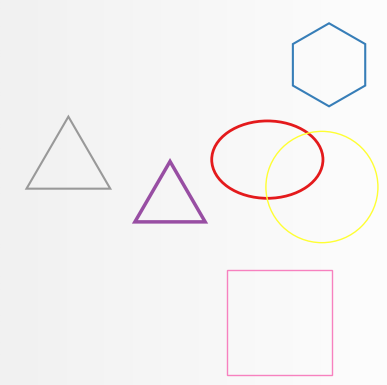[{"shape": "oval", "thickness": 2, "radius": 0.72, "center": [0.69, 0.585]}, {"shape": "hexagon", "thickness": 1.5, "radius": 0.54, "center": [0.849, 0.832]}, {"shape": "triangle", "thickness": 2.5, "radius": 0.52, "center": [0.439, 0.476]}, {"shape": "circle", "thickness": 1, "radius": 0.72, "center": [0.831, 0.514]}, {"shape": "square", "thickness": 1, "radius": 0.68, "center": [0.721, 0.162]}, {"shape": "triangle", "thickness": 1.5, "radius": 0.62, "center": [0.176, 0.572]}]